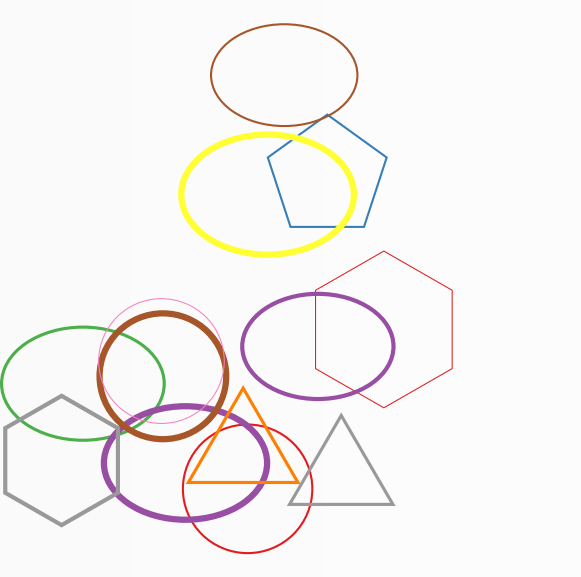[{"shape": "hexagon", "thickness": 0.5, "radius": 0.68, "center": [0.66, 0.429]}, {"shape": "circle", "thickness": 1, "radius": 0.56, "center": [0.426, 0.153]}, {"shape": "pentagon", "thickness": 1, "radius": 0.54, "center": [0.563, 0.693]}, {"shape": "oval", "thickness": 1.5, "radius": 0.7, "center": [0.143, 0.335]}, {"shape": "oval", "thickness": 3, "radius": 0.7, "center": [0.319, 0.197]}, {"shape": "oval", "thickness": 2, "radius": 0.65, "center": [0.547, 0.399]}, {"shape": "triangle", "thickness": 1.5, "radius": 0.54, "center": [0.418, 0.218]}, {"shape": "oval", "thickness": 3, "radius": 0.74, "center": [0.46, 0.662]}, {"shape": "oval", "thickness": 1, "radius": 0.63, "center": [0.489, 0.869]}, {"shape": "circle", "thickness": 3, "radius": 0.54, "center": [0.28, 0.348]}, {"shape": "circle", "thickness": 0.5, "radius": 0.54, "center": [0.278, 0.374]}, {"shape": "triangle", "thickness": 1.5, "radius": 0.51, "center": [0.587, 0.177]}, {"shape": "hexagon", "thickness": 2, "radius": 0.56, "center": [0.106, 0.202]}]